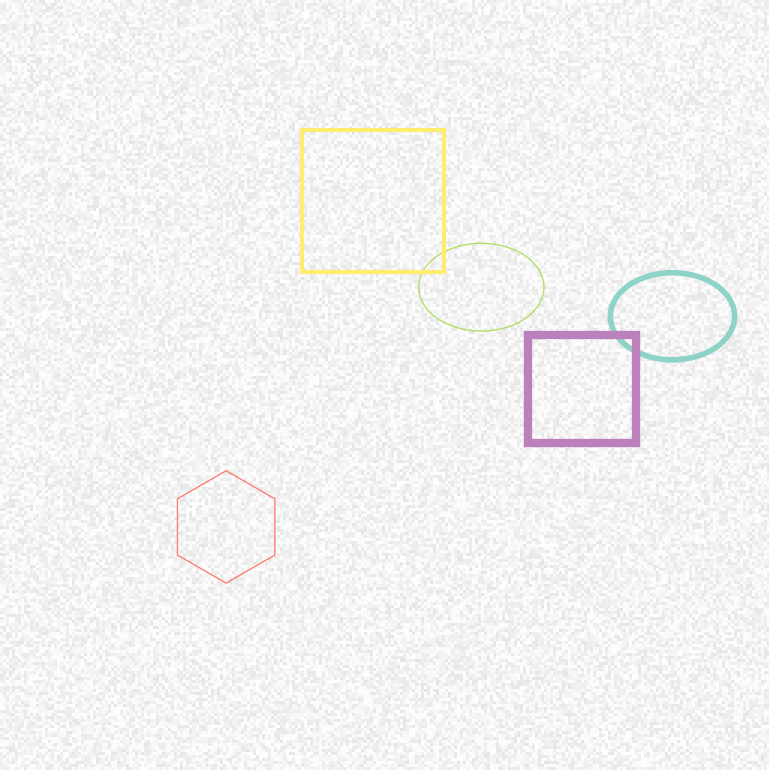[{"shape": "oval", "thickness": 2, "radius": 0.4, "center": [0.873, 0.589]}, {"shape": "hexagon", "thickness": 0.5, "radius": 0.37, "center": [0.294, 0.316]}, {"shape": "oval", "thickness": 0.5, "radius": 0.41, "center": [0.625, 0.627]}, {"shape": "square", "thickness": 3, "radius": 0.35, "center": [0.755, 0.495]}, {"shape": "square", "thickness": 1.5, "radius": 0.46, "center": [0.485, 0.739]}]